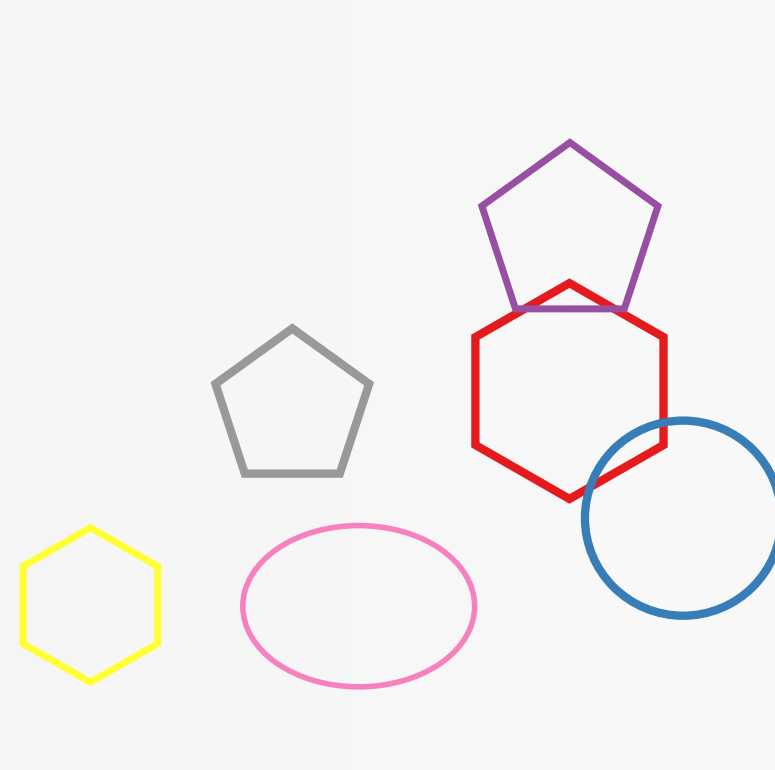[{"shape": "hexagon", "thickness": 3, "radius": 0.7, "center": [0.735, 0.492]}, {"shape": "circle", "thickness": 3, "radius": 0.63, "center": [0.881, 0.327]}, {"shape": "pentagon", "thickness": 2.5, "radius": 0.6, "center": [0.735, 0.695]}, {"shape": "hexagon", "thickness": 2.5, "radius": 0.5, "center": [0.117, 0.214]}, {"shape": "oval", "thickness": 2, "radius": 0.75, "center": [0.463, 0.213]}, {"shape": "pentagon", "thickness": 3, "radius": 0.52, "center": [0.377, 0.469]}]